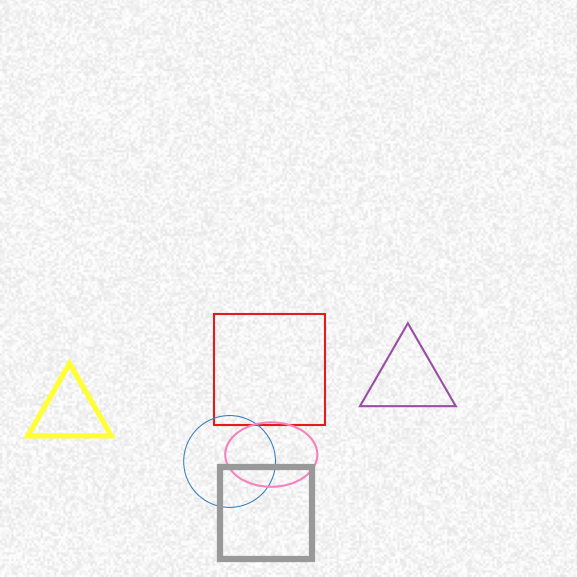[{"shape": "square", "thickness": 1, "radius": 0.48, "center": [0.466, 0.359]}, {"shape": "circle", "thickness": 0.5, "radius": 0.4, "center": [0.398, 0.2]}, {"shape": "triangle", "thickness": 1, "radius": 0.48, "center": [0.706, 0.344]}, {"shape": "triangle", "thickness": 2.5, "radius": 0.42, "center": [0.121, 0.286]}, {"shape": "oval", "thickness": 1, "radius": 0.4, "center": [0.47, 0.212]}, {"shape": "square", "thickness": 3, "radius": 0.4, "center": [0.46, 0.111]}]